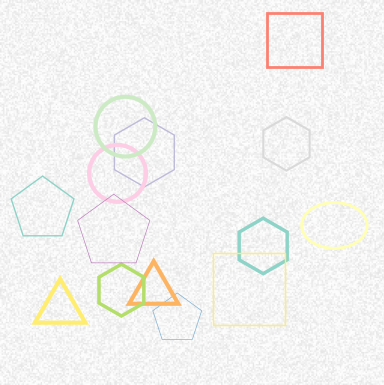[{"shape": "hexagon", "thickness": 2.5, "radius": 0.36, "center": [0.684, 0.361]}, {"shape": "pentagon", "thickness": 1, "radius": 0.43, "center": [0.111, 0.457]}, {"shape": "oval", "thickness": 2, "radius": 0.42, "center": [0.869, 0.414]}, {"shape": "hexagon", "thickness": 1, "radius": 0.45, "center": [0.375, 0.604]}, {"shape": "square", "thickness": 2, "radius": 0.35, "center": [0.765, 0.896]}, {"shape": "pentagon", "thickness": 0.5, "radius": 0.33, "center": [0.46, 0.172]}, {"shape": "triangle", "thickness": 3, "radius": 0.37, "center": [0.399, 0.248]}, {"shape": "hexagon", "thickness": 2.5, "radius": 0.34, "center": [0.315, 0.246]}, {"shape": "circle", "thickness": 3, "radius": 0.37, "center": [0.305, 0.55]}, {"shape": "hexagon", "thickness": 1.5, "radius": 0.35, "center": [0.744, 0.626]}, {"shape": "pentagon", "thickness": 0.5, "radius": 0.49, "center": [0.295, 0.397]}, {"shape": "circle", "thickness": 3, "radius": 0.39, "center": [0.326, 0.671]}, {"shape": "square", "thickness": 1, "radius": 0.47, "center": [0.648, 0.248]}, {"shape": "triangle", "thickness": 3, "radius": 0.38, "center": [0.156, 0.2]}]